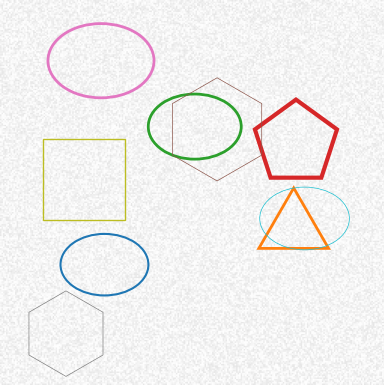[{"shape": "oval", "thickness": 1.5, "radius": 0.57, "center": [0.271, 0.313]}, {"shape": "triangle", "thickness": 2, "radius": 0.52, "center": [0.763, 0.407]}, {"shape": "oval", "thickness": 2, "radius": 0.6, "center": [0.506, 0.671]}, {"shape": "pentagon", "thickness": 3, "radius": 0.56, "center": [0.769, 0.629]}, {"shape": "hexagon", "thickness": 0.5, "radius": 0.67, "center": [0.564, 0.664]}, {"shape": "oval", "thickness": 2, "radius": 0.69, "center": [0.262, 0.842]}, {"shape": "hexagon", "thickness": 0.5, "radius": 0.56, "center": [0.171, 0.133]}, {"shape": "square", "thickness": 1, "radius": 0.53, "center": [0.218, 0.534]}, {"shape": "oval", "thickness": 0.5, "radius": 0.58, "center": [0.791, 0.433]}]